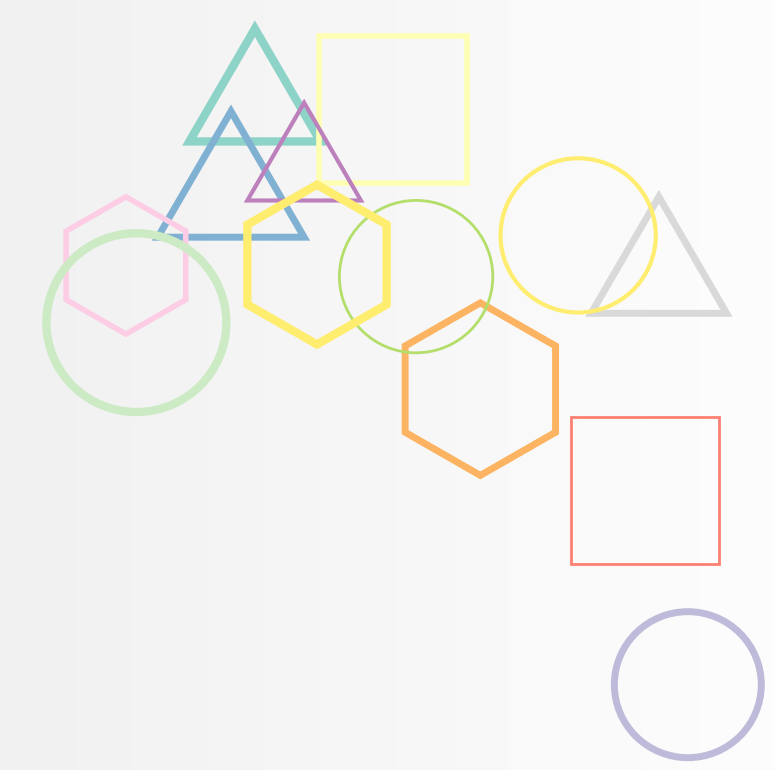[{"shape": "triangle", "thickness": 3, "radius": 0.49, "center": [0.329, 0.865]}, {"shape": "square", "thickness": 2, "radius": 0.48, "center": [0.507, 0.858]}, {"shape": "circle", "thickness": 2.5, "radius": 0.47, "center": [0.888, 0.111]}, {"shape": "square", "thickness": 1, "radius": 0.48, "center": [0.832, 0.363]}, {"shape": "triangle", "thickness": 2.5, "radius": 0.54, "center": [0.298, 0.746]}, {"shape": "hexagon", "thickness": 2.5, "radius": 0.56, "center": [0.62, 0.495]}, {"shape": "circle", "thickness": 1, "radius": 0.49, "center": [0.537, 0.641]}, {"shape": "hexagon", "thickness": 2, "radius": 0.45, "center": [0.163, 0.655]}, {"shape": "triangle", "thickness": 2.5, "radius": 0.5, "center": [0.85, 0.644]}, {"shape": "triangle", "thickness": 1.5, "radius": 0.42, "center": [0.392, 0.782]}, {"shape": "circle", "thickness": 3, "radius": 0.58, "center": [0.176, 0.581]}, {"shape": "circle", "thickness": 1.5, "radius": 0.5, "center": [0.746, 0.694]}, {"shape": "hexagon", "thickness": 3, "radius": 0.52, "center": [0.409, 0.656]}]